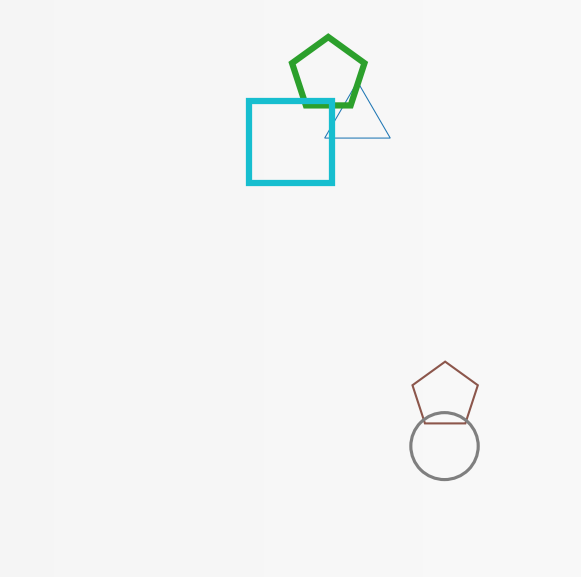[{"shape": "triangle", "thickness": 0.5, "radius": 0.33, "center": [0.615, 0.793]}, {"shape": "pentagon", "thickness": 3, "radius": 0.33, "center": [0.565, 0.87]}, {"shape": "pentagon", "thickness": 1, "radius": 0.3, "center": [0.766, 0.314]}, {"shape": "circle", "thickness": 1.5, "radius": 0.29, "center": [0.765, 0.227]}, {"shape": "square", "thickness": 3, "radius": 0.36, "center": [0.5, 0.753]}]